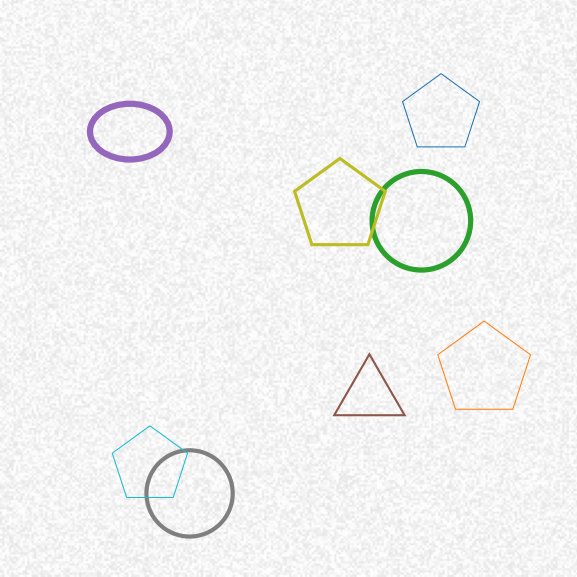[{"shape": "pentagon", "thickness": 0.5, "radius": 0.35, "center": [0.764, 0.802]}, {"shape": "pentagon", "thickness": 0.5, "radius": 0.42, "center": [0.838, 0.359]}, {"shape": "circle", "thickness": 2.5, "radius": 0.43, "center": [0.73, 0.617]}, {"shape": "oval", "thickness": 3, "radius": 0.34, "center": [0.225, 0.771]}, {"shape": "triangle", "thickness": 1, "radius": 0.35, "center": [0.64, 0.315]}, {"shape": "circle", "thickness": 2, "radius": 0.37, "center": [0.328, 0.145]}, {"shape": "pentagon", "thickness": 1.5, "radius": 0.41, "center": [0.589, 0.642]}, {"shape": "pentagon", "thickness": 0.5, "radius": 0.34, "center": [0.26, 0.193]}]